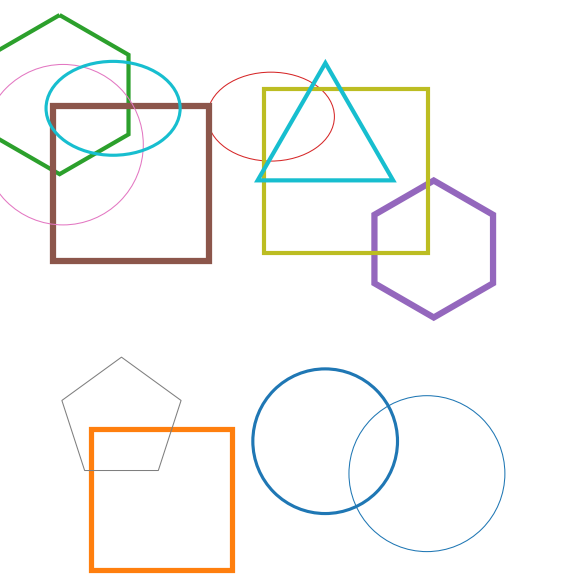[{"shape": "circle", "thickness": 1.5, "radius": 0.63, "center": [0.563, 0.235]}, {"shape": "circle", "thickness": 0.5, "radius": 0.68, "center": [0.739, 0.179]}, {"shape": "square", "thickness": 2.5, "radius": 0.61, "center": [0.28, 0.135]}, {"shape": "hexagon", "thickness": 2, "radius": 0.69, "center": [0.103, 0.835]}, {"shape": "oval", "thickness": 0.5, "radius": 0.55, "center": [0.469, 0.797]}, {"shape": "hexagon", "thickness": 3, "radius": 0.59, "center": [0.751, 0.568]}, {"shape": "square", "thickness": 3, "radius": 0.67, "center": [0.227, 0.682]}, {"shape": "circle", "thickness": 0.5, "radius": 0.69, "center": [0.109, 0.749]}, {"shape": "pentagon", "thickness": 0.5, "radius": 0.54, "center": [0.21, 0.272]}, {"shape": "square", "thickness": 2, "radius": 0.71, "center": [0.599, 0.703]}, {"shape": "triangle", "thickness": 2, "radius": 0.68, "center": [0.563, 0.755]}, {"shape": "oval", "thickness": 1.5, "radius": 0.58, "center": [0.196, 0.812]}]